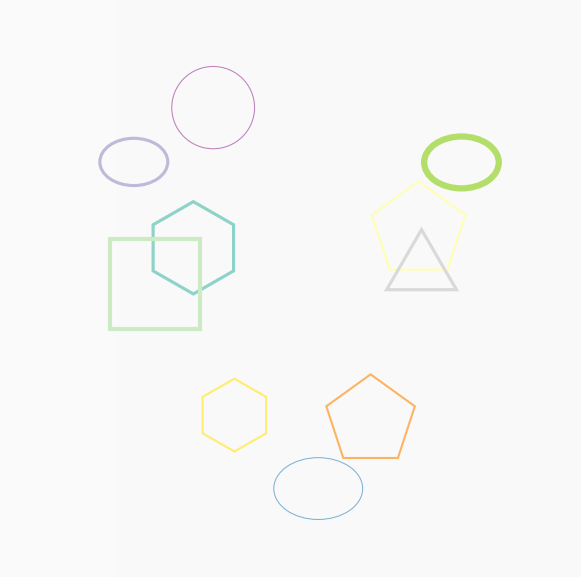[{"shape": "hexagon", "thickness": 1.5, "radius": 0.4, "center": [0.333, 0.57]}, {"shape": "pentagon", "thickness": 1, "radius": 0.42, "center": [0.72, 0.601]}, {"shape": "oval", "thickness": 1.5, "radius": 0.29, "center": [0.23, 0.719]}, {"shape": "oval", "thickness": 0.5, "radius": 0.38, "center": [0.547, 0.153]}, {"shape": "pentagon", "thickness": 1, "radius": 0.4, "center": [0.638, 0.271]}, {"shape": "oval", "thickness": 3, "radius": 0.32, "center": [0.794, 0.718]}, {"shape": "triangle", "thickness": 1.5, "radius": 0.35, "center": [0.725, 0.532]}, {"shape": "circle", "thickness": 0.5, "radius": 0.36, "center": [0.367, 0.813]}, {"shape": "square", "thickness": 2, "radius": 0.39, "center": [0.267, 0.508]}, {"shape": "hexagon", "thickness": 1, "radius": 0.32, "center": [0.403, 0.28]}]